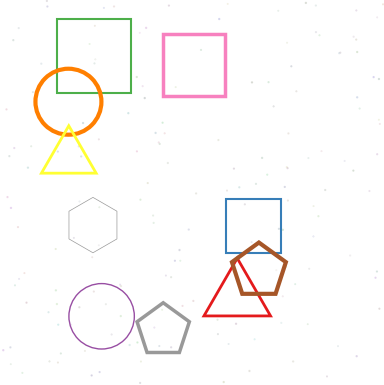[{"shape": "triangle", "thickness": 2, "radius": 0.5, "center": [0.616, 0.229]}, {"shape": "square", "thickness": 1.5, "radius": 0.35, "center": [0.659, 0.413]}, {"shape": "square", "thickness": 1.5, "radius": 0.48, "center": [0.244, 0.854]}, {"shape": "circle", "thickness": 1, "radius": 0.42, "center": [0.264, 0.178]}, {"shape": "circle", "thickness": 3, "radius": 0.43, "center": [0.178, 0.736]}, {"shape": "triangle", "thickness": 2, "radius": 0.41, "center": [0.179, 0.591]}, {"shape": "pentagon", "thickness": 3, "radius": 0.37, "center": [0.672, 0.296]}, {"shape": "square", "thickness": 2.5, "radius": 0.4, "center": [0.504, 0.832]}, {"shape": "hexagon", "thickness": 0.5, "radius": 0.36, "center": [0.241, 0.415]}, {"shape": "pentagon", "thickness": 2.5, "radius": 0.36, "center": [0.424, 0.142]}]